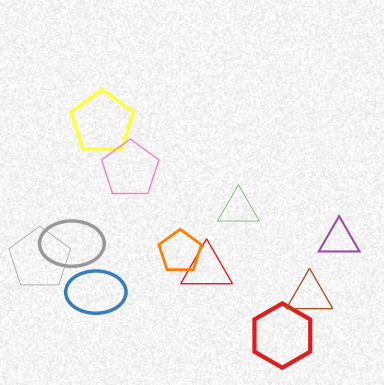[{"shape": "triangle", "thickness": 1, "radius": 0.39, "center": [0.537, 0.302]}, {"shape": "hexagon", "thickness": 3, "radius": 0.42, "center": [0.733, 0.128]}, {"shape": "oval", "thickness": 2.5, "radius": 0.39, "center": [0.249, 0.241]}, {"shape": "triangle", "thickness": 0.5, "radius": 0.31, "center": [0.619, 0.457]}, {"shape": "triangle", "thickness": 1.5, "radius": 0.31, "center": [0.881, 0.377]}, {"shape": "pentagon", "thickness": 2, "radius": 0.29, "center": [0.468, 0.347]}, {"shape": "pentagon", "thickness": 2.5, "radius": 0.43, "center": [0.266, 0.682]}, {"shape": "triangle", "thickness": 1, "radius": 0.35, "center": [0.804, 0.233]}, {"shape": "pentagon", "thickness": 1, "radius": 0.39, "center": [0.338, 0.561]}, {"shape": "pentagon", "thickness": 0.5, "radius": 0.42, "center": [0.103, 0.328]}, {"shape": "oval", "thickness": 2.5, "radius": 0.42, "center": [0.187, 0.367]}]